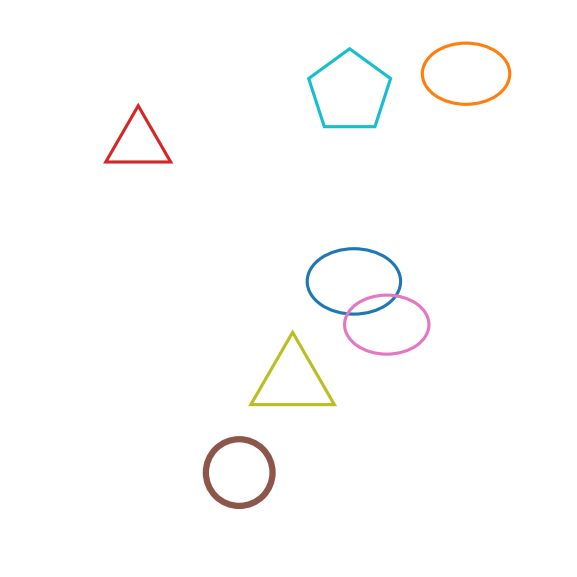[{"shape": "oval", "thickness": 1.5, "radius": 0.4, "center": [0.613, 0.512]}, {"shape": "oval", "thickness": 1.5, "radius": 0.38, "center": [0.807, 0.871]}, {"shape": "triangle", "thickness": 1.5, "radius": 0.32, "center": [0.239, 0.751]}, {"shape": "circle", "thickness": 3, "radius": 0.29, "center": [0.414, 0.181]}, {"shape": "oval", "thickness": 1.5, "radius": 0.37, "center": [0.67, 0.437]}, {"shape": "triangle", "thickness": 1.5, "radius": 0.42, "center": [0.507, 0.34]}, {"shape": "pentagon", "thickness": 1.5, "radius": 0.37, "center": [0.605, 0.84]}]